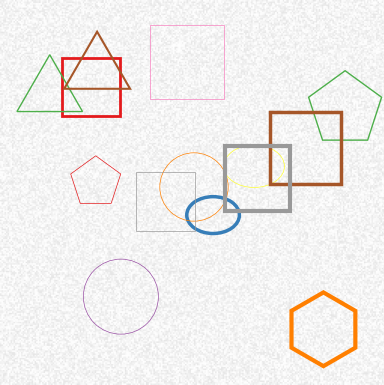[{"shape": "square", "thickness": 2, "radius": 0.38, "center": [0.237, 0.774]}, {"shape": "pentagon", "thickness": 0.5, "radius": 0.34, "center": [0.249, 0.527]}, {"shape": "oval", "thickness": 2.5, "radius": 0.34, "center": [0.553, 0.441]}, {"shape": "pentagon", "thickness": 1, "radius": 0.5, "center": [0.896, 0.717]}, {"shape": "triangle", "thickness": 1, "radius": 0.49, "center": [0.129, 0.759]}, {"shape": "circle", "thickness": 0.5, "radius": 0.49, "center": [0.314, 0.23]}, {"shape": "circle", "thickness": 0.5, "radius": 0.44, "center": [0.504, 0.514]}, {"shape": "hexagon", "thickness": 3, "radius": 0.48, "center": [0.84, 0.145]}, {"shape": "oval", "thickness": 0.5, "radius": 0.39, "center": [0.66, 0.568]}, {"shape": "square", "thickness": 2.5, "radius": 0.46, "center": [0.793, 0.616]}, {"shape": "triangle", "thickness": 1.5, "radius": 0.49, "center": [0.252, 0.819]}, {"shape": "square", "thickness": 0.5, "radius": 0.48, "center": [0.485, 0.838]}, {"shape": "square", "thickness": 0.5, "radius": 0.38, "center": [0.43, 0.477]}, {"shape": "square", "thickness": 3, "radius": 0.42, "center": [0.668, 0.536]}]